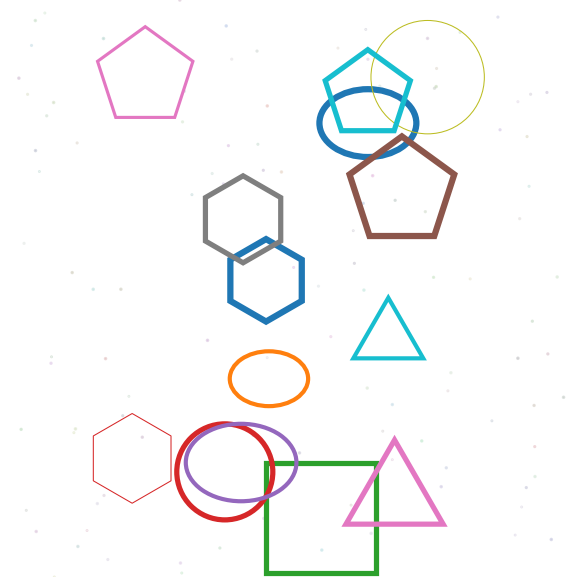[{"shape": "oval", "thickness": 3, "radius": 0.42, "center": [0.637, 0.786]}, {"shape": "hexagon", "thickness": 3, "radius": 0.36, "center": [0.461, 0.514]}, {"shape": "oval", "thickness": 2, "radius": 0.34, "center": [0.466, 0.343]}, {"shape": "square", "thickness": 2.5, "radius": 0.48, "center": [0.555, 0.102]}, {"shape": "hexagon", "thickness": 0.5, "radius": 0.39, "center": [0.229, 0.205]}, {"shape": "circle", "thickness": 2.5, "radius": 0.42, "center": [0.389, 0.182]}, {"shape": "oval", "thickness": 2, "radius": 0.48, "center": [0.418, 0.198]}, {"shape": "pentagon", "thickness": 3, "radius": 0.48, "center": [0.696, 0.668]}, {"shape": "triangle", "thickness": 2.5, "radius": 0.49, "center": [0.683, 0.14]}, {"shape": "pentagon", "thickness": 1.5, "radius": 0.43, "center": [0.251, 0.866]}, {"shape": "hexagon", "thickness": 2.5, "radius": 0.38, "center": [0.421, 0.619]}, {"shape": "circle", "thickness": 0.5, "radius": 0.49, "center": [0.741, 0.866]}, {"shape": "triangle", "thickness": 2, "radius": 0.35, "center": [0.672, 0.414]}, {"shape": "pentagon", "thickness": 2.5, "radius": 0.39, "center": [0.637, 0.836]}]